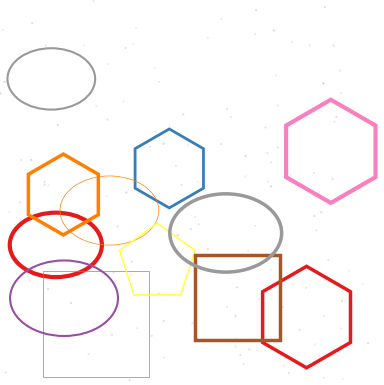[{"shape": "oval", "thickness": 3, "radius": 0.6, "center": [0.145, 0.364]}, {"shape": "hexagon", "thickness": 2.5, "radius": 0.66, "center": [0.796, 0.176]}, {"shape": "hexagon", "thickness": 2, "radius": 0.51, "center": [0.44, 0.562]}, {"shape": "square", "thickness": 0.5, "radius": 0.69, "center": [0.249, 0.158]}, {"shape": "oval", "thickness": 1.5, "radius": 0.7, "center": [0.166, 0.225]}, {"shape": "hexagon", "thickness": 2.5, "radius": 0.52, "center": [0.165, 0.495]}, {"shape": "oval", "thickness": 0.5, "radius": 0.64, "center": [0.284, 0.453]}, {"shape": "pentagon", "thickness": 1, "radius": 0.52, "center": [0.409, 0.317]}, {"shape": "square", "thickness": 2.5, "radius": 0.55, "center": [0.617, 0.227]}, {"shape": "hexagon", "thickness": 3, "radius": 0.67, "center": [0.859, 0.607]}, {"shape": "oval", "thickness": 2.5, "radius": 0.73, "center": [0.586, 0.395]}, {"shape": "oval", "thickness": 1.5, "radius": 0.57, "center": [0.133, 0.795]}]